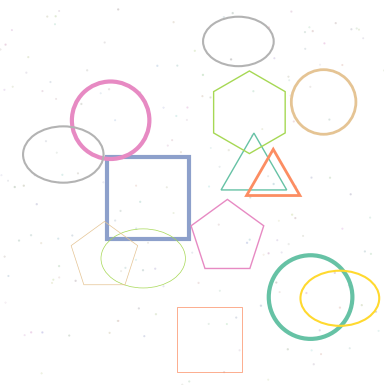[{"shape": "circle", "thickness": 3, "radius": 0.54, "center": [0.807, 0.228]}, {"shape": "triangle", "thickness": 1, "radius": 0.49, "center": [0.66, 0.556]}, {"shape": "square", "thickness": 0.5, "radius": 0.42, "center": [0.544, 0.118]}, {"shape": "triangle", "thickness": 2, "radius": 0.4, "center": [0.71, 0.532]}, {"shape": "square", "thickness": 3, "radius": 0.53, "center": [0.384, 0.485]}, {"shape": "pentagon", "thickness": 1, "radius": 0.5, "center": [0.591, 0.383]}, {"shape": "circle", "thickness": 3, "radius": 0.5, "center": [0.287, 0.688]}, {"shape": "oval", "thickness": 0.5, "radius": 0.55, "center": [0.372, 0.329]}, {"shape": "hexagon", "thickness": 1, "radius": 0.54, "center": [0.648, 0.708]}, {"shape": "oval", "thickness": 1.5, "radius": 0.51, "center": [0.883, 0.225]}, {"shape": "pentagon", "thickness": 0.5, "radius": 0.45, "center": [0.271, 0.334]}, {"shape": "circle", "thickness": 2, "radius": 0.42, "center": [0.841, 0.735]}, {"shape": "oval", "thickness": 1.5, "radius": 0.52, "center": [0.164, 0.599]}, {"shape": "oval", "thickness": 1.5, "radius": 0.46, "center": [0.619, 0.892]}]